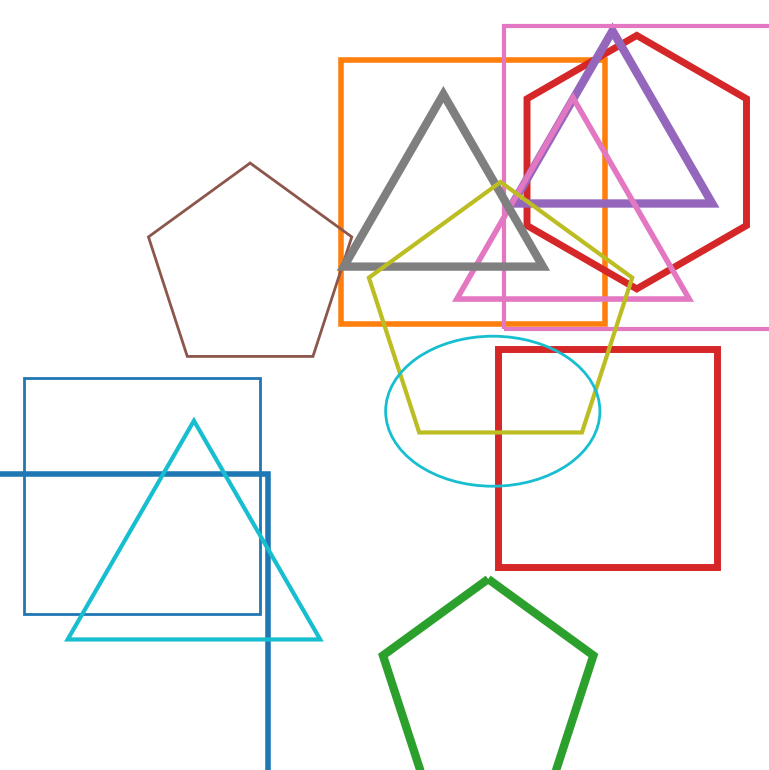[{"shape": "square", "thickness": 1, "radius": 0.76, "center": [0.184, 0.356]}, {"shape": "square", "thickness": 2, "radius": 0.98, "center": [0.152, 0.189]}, {"shape": "square", "thickness": 2, "radius": 0.86, "center": [0.614, 0.75]}, {"shape": "pentagon", "thickness": 3, "radius": 0.72, "center": [0.634, 0.104]}, {"shape": "hexagon", "thickness": 2.5, "radius": 0.82, "center": [0.827, 0.789]}, {"shape": "square", "thickness": 2.5, "radius": 0.71, "center": [0.789, 0.405]}, {"shape": "triangle", "thickness": 3, "radius": 0.75, "center": [0.796, 0.81]}, {"shape": "pentagon", "thickness": 1, "radius": 0.69, "center": [0.325, 0.649]}, {"shape": "triangle", "thickness": 2, "radius": 0.87, "center": [0.744, 0.699]}, {"shape": "square", "thickness": 1.5, "radius": 0.99, "center": [0.852, 0.77]}, {"shape": "triangle", "thickness": 3, "radius": 0.75, "center": [0.576, 0.728]}, {"shape": "pentagon", "thickness": 1.5, "radius": 0.9, "center": [0.65, 0.584]}, {"shape": "oval", "thickness": 1, "radius": 0.7, "center": [0.64, 0.466]}, {"shape": "triangle", "thickness": 1.5, "radius": 0.95, "center": [0.252, 0.264]}]